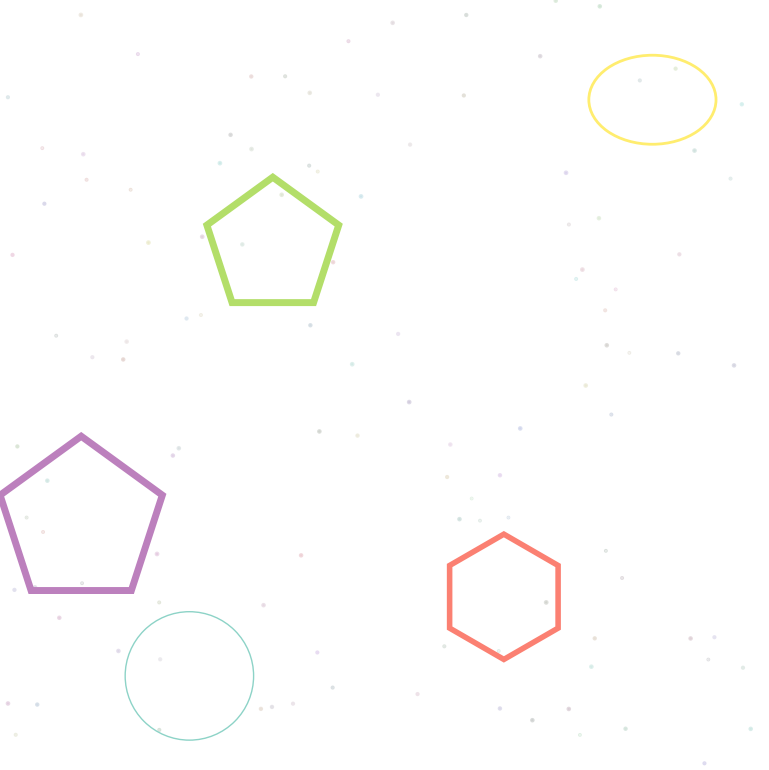[{"shape": "circle", "thickness": 0.5, "radius": 0.42, "center": [0.246, 0.122]}, {"shape": "hexagon", "thickness": 2, "radius": 0.41, "center": [0.654, 0.225]}, {"shape": "pentagon", "thickness": 2.5, "radius": 0.45, "center": [0.354, 0.68]}, {"shape": "pentagon", "thickness": 2.5, "radius": 0.55, "center": [0.105, 0.323]}, {"shape": "oval", "thickness": 1, "radius": 0.41, "center": [0.847, 0.87]}]